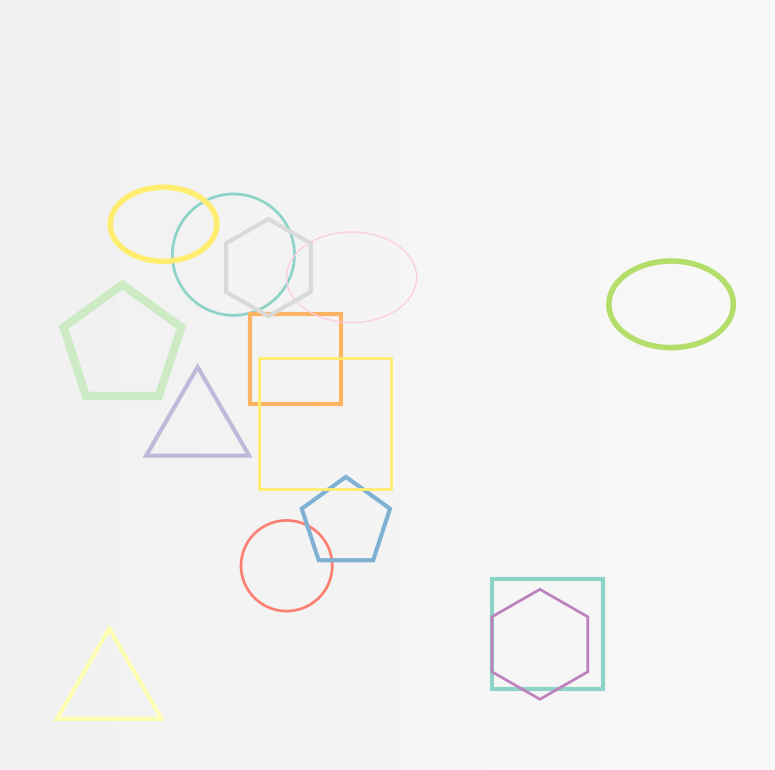[{"shape": "square", "thickness": 1.5, "radius": 0.36, "center": [0.706, 0.176]}, {"shape": "circle", "thickness": 1, "radius": 0.39, "center": [0.301, 0.669]}, {"shape": "triangle", "thickness": 1.5, "radius": 0.39, "center": [0.141, 0.105]}, {"shape": "triangle", "thickness": 1.5, "radius": 0.38, "center": [0.255, 0.447]}, {"shape": "circle", "thickness": 1, "radius": 0.29, "center": [0.37, 0.265]}, {"shape": "pentagon", "thickness": 1.5, "radius": 0.3, "center": [0.446, 0.321]}, {"shape": "square", "thickness": 1.5, "radius": 0.29, "center": [0.381, 0.533]}, {"shape": "oval", "thickness": 2, "radius": 0.4, "center": [0.866, 0.605]}, {"shape": "oval", "thickness": 0.5, "radius": 0.42, "center": [0.454, 0.64]}, {"shape": "hexagon", "thickness": 1.5, "radius": 0.32, "center": [0.346, 0.652]}, {"shape": "hexagon", "thickness": 1, "radius": 0.36, "center": [0.697, 0.163]}, {"shape": "pentagon", "thickness": 3, "radius": 0.4, "center": [0.158, 0.55]}, {"shape": "oval", "thickness": 2, "radius": 0.34, "center": [0.211, 0.709]}, {"shape": "square", "thickness": 1, "radius": 0.43, "center": [0.419, 0.45]}]